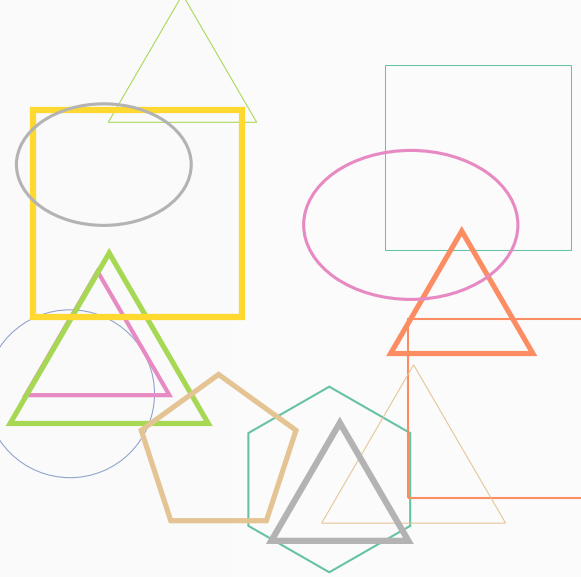[{"shape": "hexagon", "thickness": 1, "radius": 0.8, "center": [0.567, 0.169]}, {"shape": "square", "thickness": 0.5, "radius": 0.8, "center": [0.822, 0.727]}, {"shape": "square", "thickness": 1, "radius": 0.78, "center": [0.858, 0.292]}, {"shape": "triangle", "thickness": 2.5, "radius": 0.71, "center": [0.794, 0.458]}, {"shape": "circle", "thickness": 0.5, "radius": 0.73, "center": [0.121, 0.317]}, {"shape": "oval", "thickness": 1.5, "radius": 0.92, "center": [0.707, 0.61]}, {"shape": "triangle", "thickness": 2, "radius": 0.71, "center": [0.168, 0.386]}, {"shape": "triangle", "thickness": 2.5, "radius": 0.98, "center": [0.188, 0.364]}, {"shape": "triangle", "thickness": 0.5, "radius": 0.74, "center": [0.314, 0.861]}, {"shape": "square", "thickness": 3, "radius": 0.9, "center": [0.236, 0.629]}, {"shape": "triangle", "thickness": 0.5, "radius": 0.91, "center": [0.712, 0.185]}, {"shape": "pentagon", "thickness": 2.5, "radius": 0.7, "center": [0.376, 0.211]}, {"shape": "triangle", "thickness": 3, "radius": 0.68, "center": [0.585, 0.131]}, {"shape": "oval", "thickness": 1.5, "radius": 0.75, "center": [0.179, 0.714]}]